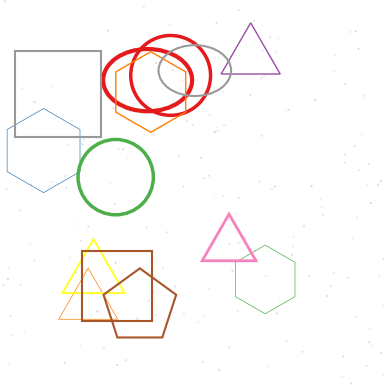[{"shape": "oval", "thickness": 3, "radius": 0.58, "center": [0.383, 0.792]}, {"shape": "circle", "thickness": 2.5, "radius": 0.52, "center": [0.443, 0.804]}, {"shape": "hexagon", "thickness": 0.5, "radius": 0.55, "center": [0.113, 0.609]}, {"shape": "circle", "thickness": 2.5, "radius": 0.49, "center": [0.301, 0.54]}, {"shape": "hexagon", "thickness": 0.5, "radius": 0.45, "center": [0.689, 0.274]}, {"shape": "triangle", "thickness": 1, "radius": 0.44, "center": [0.651, 0.852]}, {"shape": "hexagon", "thickness": 1, "radius": 0.52, "center": [0.392, 0.761]}, {"shape": "triangle", "thickness": 0.5, "radius": 0.44, "center": [0.229, 0.215]}, {"shape": "triangle", "thickness": 1.5, "radius": 0.47, "center": [0.243, 0.285]}, {"shape": "square", "thickness": 1.5, "radius": 0.45, "center": [0.304, 0.257]}, {"shape": "pentagon", "thickness": 1.5, "radius": 0.5, "center": [0.363, 0.204]}, {"shape": "triangle", "thickness": 2, "radius": 0.4, "center": [0.595, 0.363]}, {"shape": "oval", "thickness": 1.5, "radius": 0.47, "center": [0.506, 0.817]}, {"shape": "square", "thickness": 1.5, "radius": 0.56, "center": [0.151, 0.756]}]